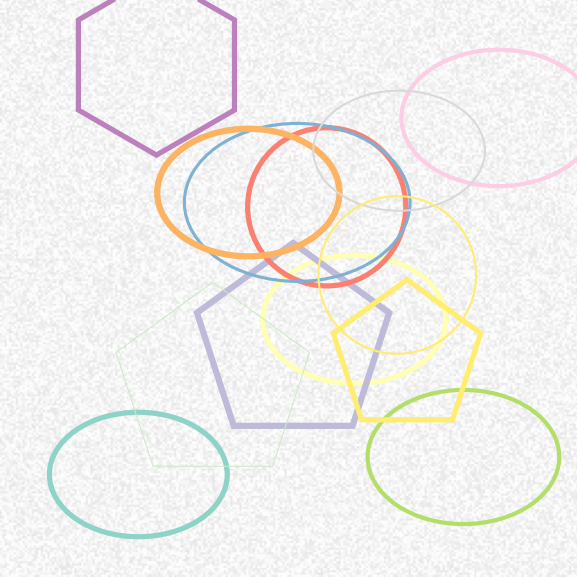[{"shape": "oval", "thickness": 2.5, "radius": 0.77, "center": [0.24, 0.177]}, {"shape": "oval", "thickness": 2.5, "radius": 0.79, "center": [0.614, 0.446]}, {"shape": "pentagon", "thickness": 3, "radius": 0.88, "center": [0.508, 0.403]}, {"shape": "circle", "thickness": 2.5, "radius": 0.68, "center": [0.566, 0.641]}, {"shape": "oval", "thickness": 1.5, "radius": 0.98, "center": [0.515, 0.649]}, {"shape": "oval", "thickness": 3, "radius": 0.79, "center": [0.43, 0.666]}, {"shape": "oval", "thickness": 2, "radius": 0.83, "center": [0.802, 0.208]}, {"shape": "oval", "thickness": 2, "radius": 0.84, "center": [0.864, 0.795]}, {"shape": "oval", "thickness": 1, "radius": 0.74, "center": [0.691, 0.738]}, {"shape": "hexagon", "thickness": 2.5, "radius": 0.78, "center": [0.271, 0.887]}, {"shape": "pentagon", "thickness": 0.5, "radius": 0.88, "center": [0.368, 0.334]}, {"shape": "pentagon", "thickness": 2.5, "radius": 0.67, "center": [0.705, 0.381]}, {"shape": "circle", "thickness": 1, "radius": 0.68, "center": [0.688, 0.523]}]